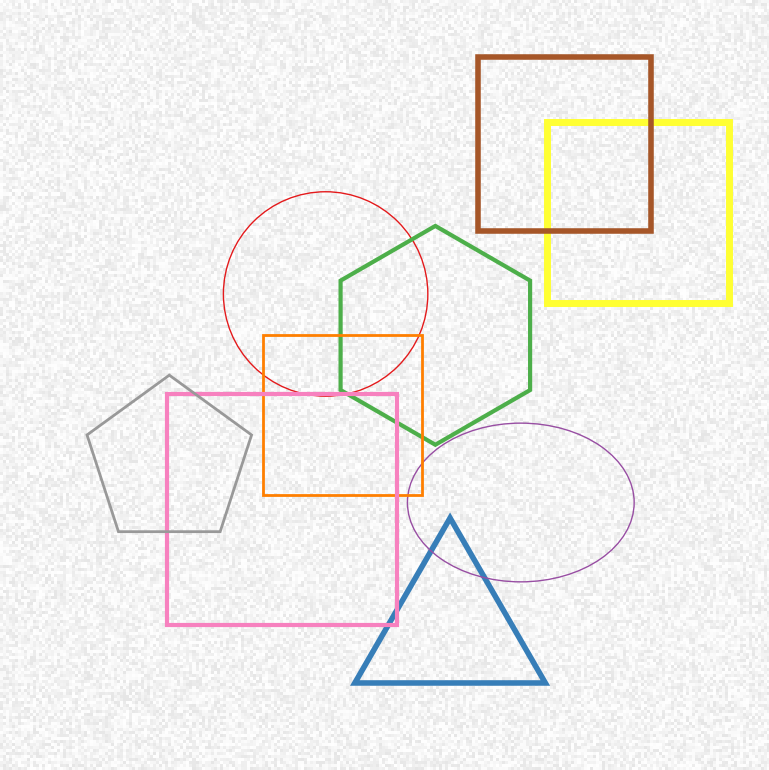[{"shape": "circle", "thickness": 0.5, "radius": 0.66, "center": [0.423, 0.618]}, {"shape": "triangle", "thickness": 2, "radius": 0.71, "center": [0.585, 0.184]}, {"shape": "hexagon", "thickness": 1.5, "radius": 0.71, "center": [0.565, 0.564]}, {"shape": "oval", "thickness": 0.5, "radius": 0.74, "center": [0.676, 0.347]}, {"shape": "square", "thickness": 1, "radius": 0.52, "center": [0.445, 0.462]}, {"shape": "square", "thickness": 2.5, "radius": 0.59, "center": [0.829, 0.724]}, {"shape": "square", "thickness": 2, "radius": 0.56, "center": [0.733, 0.813]}, {"shape": "square", "thickness": 1.5, "radius": 0.75, "center": [0.366, 0.339]}, {"shape": "pentagon", "thickness": 1, "radius": 0.56, "center": [0.22, 0.4]}]